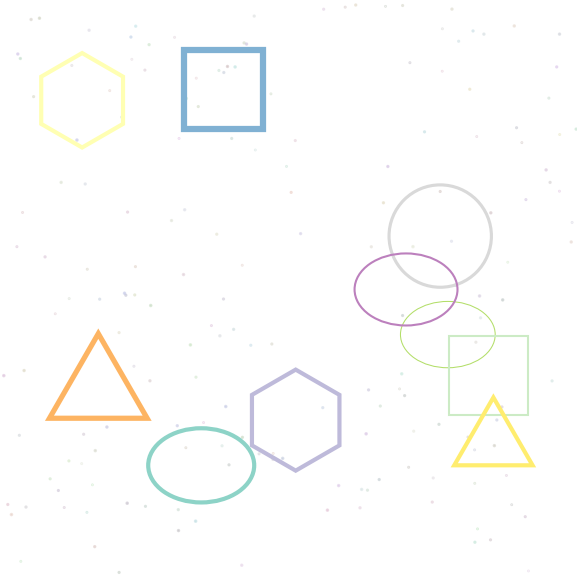[{"shape": "oval", "thickness": 2, "radius": 0.46, "center": [0.348, 0.193]}, {"shape": "hexagon", "thickness": 2, "radius": 0.41, "center": [0.142, 0.825]}, {"shape": "hexagon", "thickness": 2, "radius": 0.44, "center": [0.512, 0.272]}, {"shape": "square", "thickness": 3, "radius": 0.34, "center": [0.387, 0.844]}, {"shape": "triangle", "thickness": 2.5, "radius": 0.49, "center": [0.17, 0.324]}, {"shape": "oval", "thickness": 0.5, "radius": 0.41, "center": [0.775, 0.42]}, {"shape": "circle", "thickness": 1.5, "radius": 0.44, "center": [0.762, 0.59]}, {"shape": "oval", "thickness": 1, "radius": 0.45, "center": [0.703, 0.498]}, {"shape": "square", "thickness": 1, "radius": 0.34, "center": [0.846, 0.348]}, {"shape": "triangle", "thickness": 2, "radius": 0.39, "center": [0.854, 0.233]}]